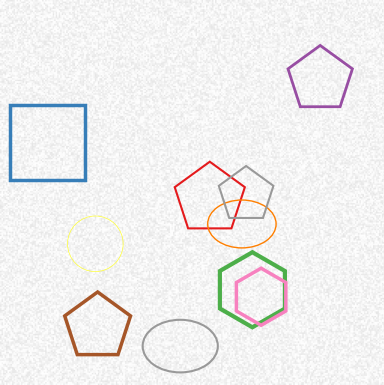[{"shape": "pentagon", "thickness": 1.5, "radius": 0.48, "center": [0.545, 0.484]}, {"shape": "square", "thickness": 2.5, "radius": 0.49, "center": [0.124, 0.63]}, {"shape": "hexagon", "thickness": 3, "radius": 0.49, "center": [0.656, 0.247]}, {"shape": "pentagon", "thickness": 2, "radius": 0.44, "center": [0.832, 0.794]}, {"shape": "oval", "thickness": 1, "radius": 0.44, "center": [0.628, 0.418]}, {"shape": "circle", "thickness": 0.5, "radius": 0.36, "center": [0.248, 0.367]}, {"shape": "pentagon", "thickness": 2.5, "radius": 0.45, "center": [0.254, 0.152]}, {"shape": "hexagon", "thickness": 2.5, "radius": 0.37, "center": [0.678, 0.229]}, {"shape": "oval", "thickness": 1.5, "radius": 0.49, "center": [0.468, 0.101]}, {"shape": "pentagon", "thickness": 1.5, "radius": 0.37, "center": [0.639, 0.494]}]